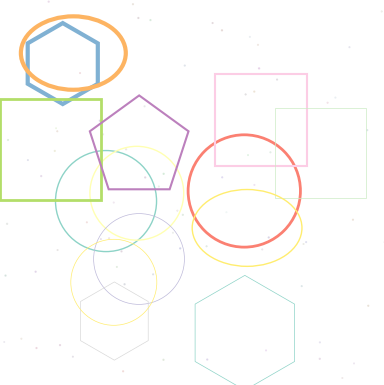[{"shape": "circle", "thickness": 1, "radius": 0.66, "center": [0.275, 0.478]}, {"shape": "hexagon", "thickness": 0.5, "radius": 0.75, "center": [0.636, 0.136]}, {"shape": "circle", "thickness": 1, "radius": 0.61, "center": [0.355, 0.498]}, {"shape": "circle", "thickness": 0.5, "radius": 0.59, "center": [0.361, 0.327]}, {"shape": "circle", "thickness": 2, "radius": 0.73, "center": [0.634, 0.504]}, {"shape": "hexagon", "thickness": 3, "radius": 0.53, "center": [0.163, 0.835]}, {"shape": "oval", "thickness": 3, "radius": 0.68, "center": [0.19, 0.862]}, {"shape": "square", "thickness": 2, "radius": 0.66, "center": [0.13, 0.612]}, {"shape": "square", "thickness": 1.5, "radius": 0.59, "center": [0.679, 0.689]}, {"shape": "hexagon", "thickness": 0.5, "radius": 0.51, "center": [0.297, 0.166]}, {"shape": "pentagon", "thickness": 1.5, "radius": 0.67, "center": [0.361, 0.617]}, {"shape": "square", "thickness": 0.5, "radius": 0.59, "center": [0.832, 0.602]}, {"shape": "circle", "thickness": 0.5, "radius": 0.56, "center": [0.296, 0.267]}, {"shape": "oval", "thickness": 1, "radius": 0.71, "center": [0.642, 0.408]}]